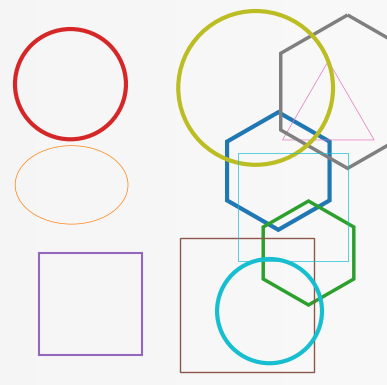[{"shape": "hexagon", "thickness": 3, "radius": 0.76, "center": [0.718, 0.556]}, {"shape": "oval", "thickness": 0.5, "radius": 0.73, "center": [0.185, 0.52]}, {"shape": "hexagon", "thickness": 2.5, "radius": 0.67, "center": [0.796, 0.343]}, {"shape": "circle", "thickness": 3, "radius": 0.72, "center": [0.182, 0.781]}, {"shape": "square", "thickness": 1.5, "radius": 0.67, "center": [0.233, 0.211]}, {"shape": "square", "thickness": 1, "radius": 0.87, "center": [0.637, 0.208]}, {"shape": "triangle", "thickness": 0.5, "radius": 0.68, "center": [0.847, 0.705]}, {"shape": "hexagon", "thickness": 2.5, "radius": 1.0, "center": [0.897, 0.762]}, {"shape": "circle", "thickness": 3, "radius": 1.0, "center": [0.66, 0.772]}, {"shape": "square", "thickness": 0.5, "radius": 0.71, "center": [0.756, 0.462]}, {"shape": "circle", "thickness": 3, "radius": 0.68, "center": [0.696, 0.192]}]